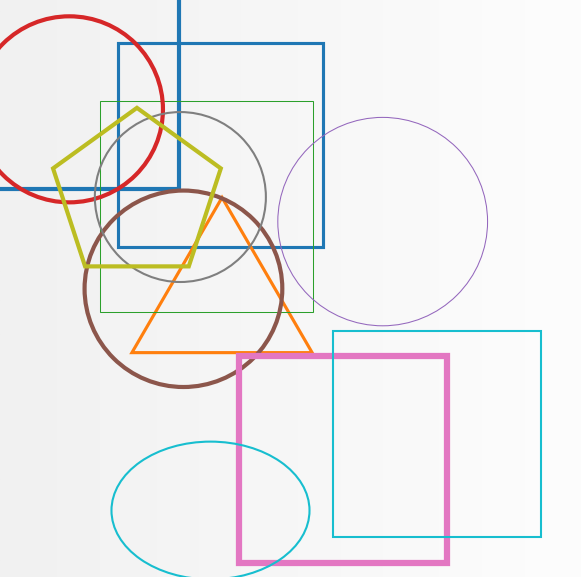[{"shape": "square", "thickness": 1.5, "radius": 0.88, "center": [0.379, 0.748]}, {"shape": "square", "thickness": 2, "radius": 0.98, "center": [0.112, 0.868]}, {"shape": "triangle", "thickness": 1.5, "radius": 0.9, "center": [0.382, 0.478]}, {"shape": "square", "thickness": 0.5, "radius": 0.91, "center": [0.355, 0.642]}, {"shape": "circle", "thickness": 2, "radius": 0.81, "center": [0.119, 0.81]}, {"shape": "circle", "thickness": 0.5, "radius": 0.9, "center": [0.658, 0.615]}, {"shape": "circle", "thickness": 2, "radius": 0.85, "center": [0.316, 0.499]}, {"shape": "square", "thickness": 3, "radius": 0.89, "center": [0.591, 0.204]}, {"shape": "circle", "thickness": 1, "radius": 0.74, "center": [0.31, 0.658]}, {"shape": "pentagon", "thickness": 2, "radius": 0.76, "center": [0.236, 0.661]}, {"shape": "oval", "thickness": 1, "radius": 0.85, "center": [0.362, 0.115]}, {"shape": "square", "thickness": 1, "radius": 0.89, "center": [0.751, 0.248]}]